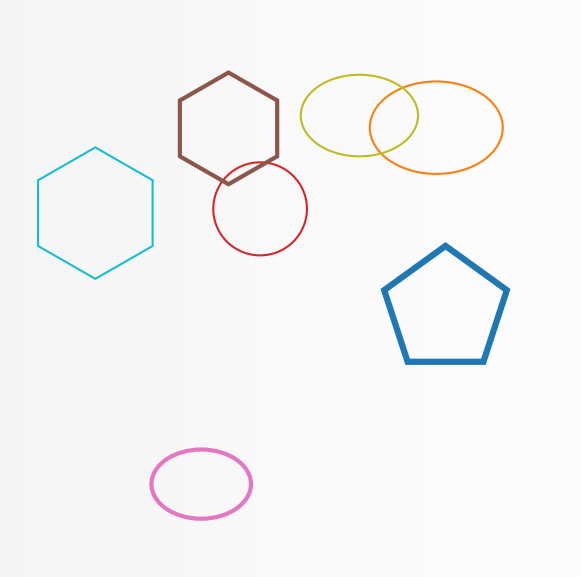[{"shape": "pentagon", "thickness": 3, "radius": 0.55, "center": [0.766, 0.462]}, {"shape": "oval", "thickness": 1, "radius": 0.57, "center": [0.751, 0.778]}, {"shape": "circle", "thickness": 1, "radius": 0.4, "center": [0.448, 0.638]}, {"shape": "hexagon", "thickness": 2, "radius": 0.48, "center": [0.393, 0.777]}, {"shape": "oval", "thickness": 2, "radius": 0.43, "center": [0.346, 0.161]}, {"shape": "oval", "thickness": 1, "radius": 0.5, "center": [0.618, 0.799]}, {"shape": "hexagon", "thickness": 1, "radius": 0.57, "center": [0.164, 0.63]}]